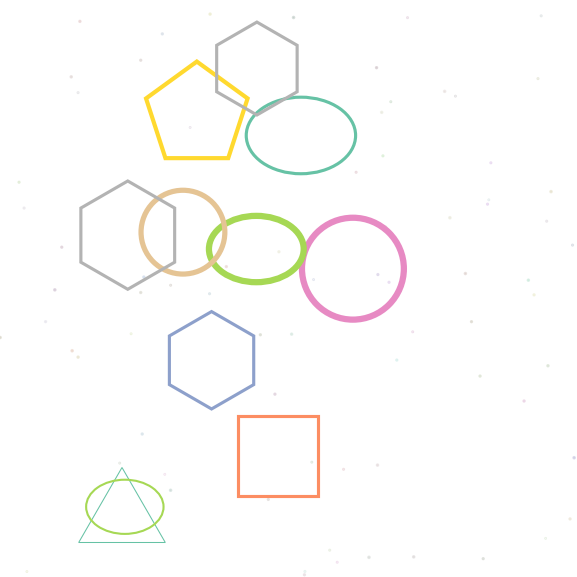[{"shape": "triangle", "thickness": 0.5, "radius": 0.43, "center": [0.211, 0.103]}, {"shape": "oval", "thickness": 1.5, "radius": 0.47, "center": [0.521, 0.765]}, {"shape": "square", "thickness": 1.5, "radius": 0.35, "center": [0.482, 0.209]}, {"shape": "hexagon", "thickness": 1.5, "radius": 0.42, "center": [0.366, 0.375]}, {"shape": "circle", "thickness": 3, "radius": 0.44, "center": [0.611, 0.534]}, {"shape": "oval", "thickness": 1, "radius": 0.34, "center": [0.216, 0.122]}, {"shape": "oval", "thickness": 3, "radius": 0.41, "center": [0.444, 0.568]}, {"shape": "pentagon", "thickness": 2, "radius": 0.46, "center": [0.341, 0.8]}, {"shape": "circle", "thickness": 2.5, "radius": 0.36, "center": [0.317, 0.597]}, {"shape": "hexagon", "thickness": 1.5, "radius": 0.4, "center": [0.445, 0.88]}, {"shape": "hexagon", "thickness": 1.5, "radius": 0.47, "center": [0.221, 0.592]}]